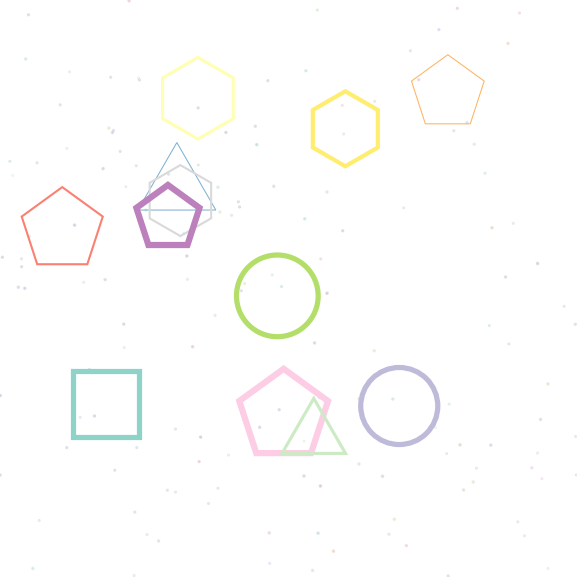[{"shape": "square", "thickness": 2.5, "radius": 0.29, "center": [0.183, 0.3]}, {"shape": "hexagon", "thickness": 1.5, "radius": 0.35, "center": [0.343, 0.829]}, {"shape": "circle", "thickness": 2.5, "radius": 0.33, "center": [0.691, 0.296]}, {"shape": "pentagon", "thickness": 1, "radius": 0.37, "center": [0.108, 0.601]}, {"shape": "triangle", "thickness": 0.5, "radius": 0.39, "center": [0.306, 0.674]}, {"shape": "pentagon", "thickness": 0.5, "radius": 0.33, "center": [0.775, 0.838]}, {"shape": "circle", "thickness": 2.5, "radius": 0.35, "center": [0.48, 0.487]}, {"shape": "pentagon", "thickness": 3, "radius": 0.4, "center": [0.491, 0.28]}, {"shape": "hexagon", "thickness": 1, "radius": 0.31, "center": [0.312, 0.652]}, {"shape": "pentagon", "thickness": 3, "radius": 0.29, "center": [0.291, 0.621]}, {"shape": "triangle", "thickness": 1.5, "radius": 0.32, "center": [0.543, 0.246]}, {"shape": "hexagon", "thickness": 2, "radius": 0.32, "center": [0.598, 0.776]}]